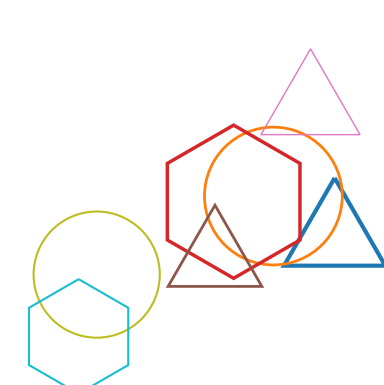[{"shape": "triangle", "thickness": 3, "radius": 0.76, "center": [0.869, 0.386]}, {"shape": "circle", "thickness": 2, "radius": 0.89, "center": [0.71, 0.491]}, {"shape": "hexagon", "thickness": 2.5, "radius": 0.99, "center": [0.607, 0.476]}, {"shape": "triangle", "thickness": 2, "radius": 0.7, "center": [0.558, 0.326]}, {"shape": "triangle", "thickness": 1, "radius": 0.74, "center": [0.807, 0.725]}, {"shape": "circle", "thickness": 1.5, "radius": 0.82, "center": [0.251, 0.287]}, {"shape": "hexagon", "thickness": 1.5, "radius": 0.74, "center": [0.204, 0.126]}]